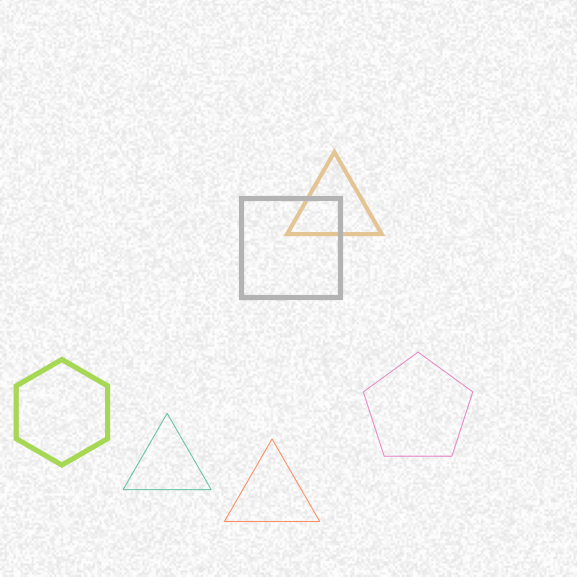[{"shape": "triangle", "thickness": 0.5, "radius": 0.44, "center": [0.289, 0.195]}, {"shape": "triangle", "thickness": 0.5, "radius": 0.48, "center": [0.471, 0.144]}, {"shape": "pentagon", "thickness": 0.5, "radius": 0.5, "center": [0.724, 0.29]}, {"shape": "hexagon", "thickness": 2.5, "radius": 0.46, "center": [0.107, 0.285]}, {"shape": "triangle", "thickness": 2, "radius": 0.47, "center": [0.579, 0.641]}, {"shape": "square", "thickness": 2.5, "radius": 0.43, "center": [0.504, 0.57]}]